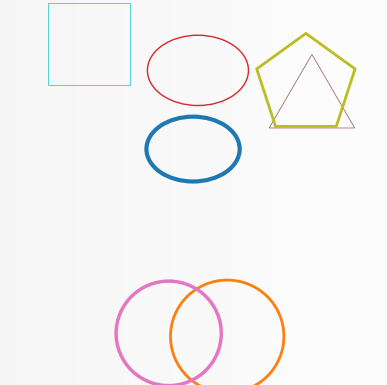[{"shape": "oval", "thickness": 3, "radius": 0.6, "center": [0.498, 0.613]}, {"shape": "circle", "thickness": 2, "radius": 0.73, "center": [0.586, 0.126]}, {"shape": "oval", "thickness": 1, "radius": 0.65, "center": [0.511, 0.817]}, {"shape": "triangle", "thickness": 0.5, "radius": 0.64, "center": [0.805, 0.731]}, {"shape": "circle", "thickness": 2.5, "radius": 0.68, "center": [0.435, 0.134]}, {"shape": "pentagon", "thickness": 2, "radius": 0.67, "center": [0.789, 0.78]}, {"shape": "square", "thickness": 0.5, "radius": 0.53, "center": [0.23, 0.886]}]